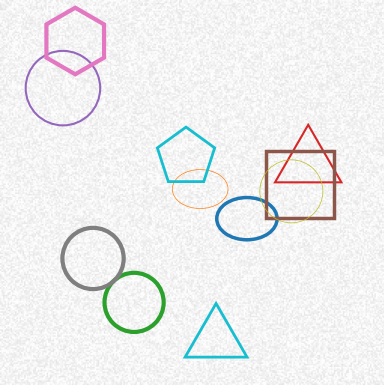[{"shape": "oval", "thickness": 2.5, "radius": 0.39, "center": [0.641, 0.432]}, {"shape": "oval", "thickness": 0.5, "radius": 0.36, "center": [0.52, 0.509]}, {"shape": "circle", "thickness": 3, "radius": 0.38, "center": [0.348, 0.215]}, {"shape": "triangle", "thickness": 1.5, "radius": 0.5, "center": [0.801, 0.576]}, {"shape": "circle", "thickness": 1.5, "radius": 0.48, "center": [0.163, 0.771]}, {"shape": "square", "thickness": 2.5, "radius": 0.44, "center": [0.78, 0.521]}, {"shape": "hexagon", "thickness": 3, "radius": 0.43, "center": [0.195, 0.893]}, {"shape": "circle", "thickness": 3, "radius": 0.4, "center": [0.242, 0.329]}, {"shape": "circle", "thickness": 0.5, "radius": 0.41, "center": [0.757, 0.503]}, {"shape": "triangle", "thickness": 2, "radius": 0.46, "center": [0.561, 0.119]}, {"shape": "pentagon", "thickness": 2, "radius": 0.39, "center": [0.483, 0.592]}]